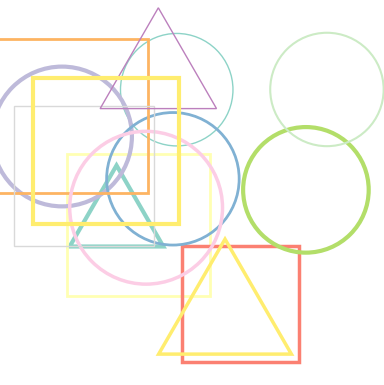[{"shape": "triangle", "thickness": 3, "radius": 0.7, "center": [0.303, 0.43]}, {"shape": "circle", "thickness": 1, "radius": 0.73, "center": [0.459, 0.767]}, {"shape": "square", "thickness": 2, "radius": 0.92, "center": [0.36, 0.415]}, {"shape": "circle", "thickness": 3, "radius": 0.91, "center": [0.161, 0.645]}, {"shape": "square", "thickness": 2.5, "radius": 0.75, "center": [0.625, 0.21]}, {"shape": "circle", "thickness": 2, "radius": 0.86, "center": [0.449, 0.536]}, {"shape": "square", "thickness": 2, "radius": 1.0, "center": [0.185, 0.7]}, {"shape": "circle", "thickness": 3, "radius": 0.82, "center": [0.795, 0.507]}, {"shape": "circle", "thickness": 2.5, "radius": 0.99, "center": [0.38, 0.46]}, {"shape": "square", "thickness": 1, "radius": 0.91, "center": [0.219, 0.544]}, {"shape": "triangle", "thickness": 1, "radius": 0.87, "center": [0.411, 0.805]}, {"shape": "circle", "thickness": 1.5, "radius": 0.74, "center": [0.849, 0.768]}, {"shape": "square", "thickness": 3, "radius": 0.95, "center": [0.276, 0.608]}, {"shape": "triangle", "thickness": 2.5, "radius": 1.0, "center": [0.584, 0.18]}]